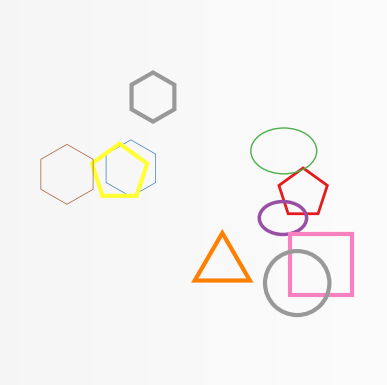[{"shape": "pentagon", "thickness": 2, "radius": 0.33, "center": [0.782, 0.498]}, {"shape": "hexagon", "thickness": 0.5, "radius": 0.37, "center": [0.338, 0.563]}, {"shape": "oval", "thickness": 1, "radius": 0.43, "center": [0.732, 0.608]}, {"shape": "oval", "thickness": 2.5, "radius": 0.31, "center": [0.73, 0.434]}, {"shape": "triangle", "thickness": 3, "radius": 0.41, "center": [0.574, 0.312]}, {"shape": "pentagon", "thickness": 3, "radius": 0.38, "center": [0.309, 0.552]}, {"shape": "hexagon", "thickness": 0.5, "radius": 0.39, "center": [0.173, 0.547]}, {"shape": "square", "thickness": 3, "radius": 0.4, "center": [0.828, 0.314]}, {"shape": "hexagon", "thickness": 3, "radius": 0.32, "center": [0.395, 0.748]}, {"shape": "circle", "thickness": 3, "radius": 0.42, "center": [0.767, 0.265]}]